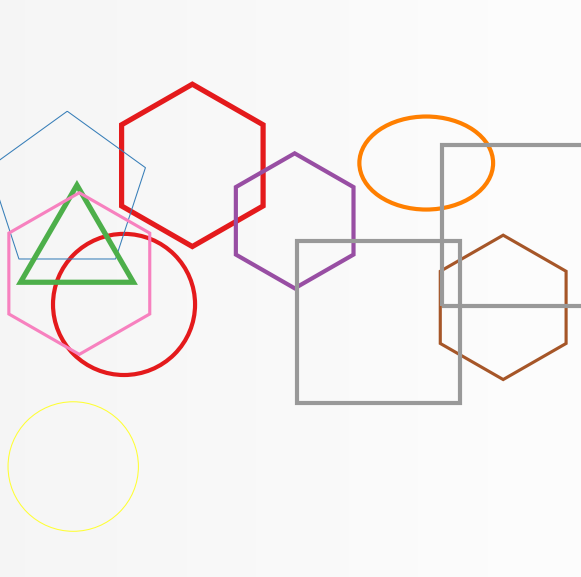[{"shape": "circle", "thickness": 2, "radius": 0.61, "center": [0.213, 0.472]}, {"shape": "hexagon", "thickness": 2.5, "radius": 0.7, "center": [0.331, 0.713]}, {"shape": "pentagon", "thickness": 0.5, "radius": 0.71, "center": [0.116, 0.665]}, {"shape": "triangle", "thickness": 2.5, "radius": 0.56, "center": [0.132, 0.566]}, {"shape": "hexagon", "thickness": 2, "radius": 0.58, "center": [0.507, 0.617]}, {"shape": "oval", "thickness": 2, "radius": 0.58, "center": [0.733, 0.717]}, {"shape": "circle", "thickness": 0.5, "radius": 0.56, "center": [0.126, 0.191]}, {"shape": "hexagon", "thickness": 1.5, "radius": 0.62, "center": [0.866, 0.467]}, {"shape": "hexagon", "thickness": 1.5, "radius": 0.7, "center": [0.136, 0.525]}, {"shape": "square", "thickness": 2, "radius": 0.69, "center": [0.898, 0.608]}, {"shape": "square", "thickness": 2, "radius": 0.7, "center": [0.651, 0.442]}]